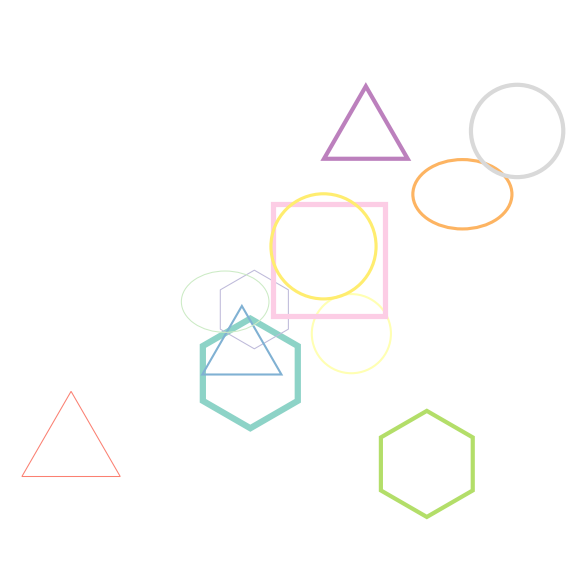[{"shape": "hexagon", "thickness": 3, "radius": 0.47, "center": [0.433, 0.353]}, {"shape": "circle", "thickness": 1, "radius": 0.34, "center": [0.608, 0.421]}, {"shape": "hexagon", "thickness": 0.5, "radius": 0.34, "center": [0.44, 0.463]}, {"shape": "triangle", "thickness": 0.5, "radius": 0.49, "center": [0.123, 0.223]}, {"shape": "triangle", "thickness": 1, "radius": 0.4, "center": [0.419, 0.39]}, {"shape": "oval", "thickness": 1.5, "radius": 0.43, "center": [0.801, 0.663]}, {"shape": "hexagon", "thickness": 2, "radius": 0.46, "center": [0.739, 0.196]}, {"shape": "square", "thickness": 2.5, "radius": 0.49, "center": [0.57, 0.549]}, {"shape": "circle", "thickness": 2, "radius": 0.4, "center": [0.895, 0.772]}, {"shape": "triangle", "thickness": 2, "radius": 0.42, "center": [0.633, 0.766]}, {"shape": "oval", "thickness": 0.5, "radius": 0.38, "center": [0.39, 0.477]}, {"shape": "circle", "thickness": 1.5, "radius": 0.46, "center": [0.56, 0.573]}]